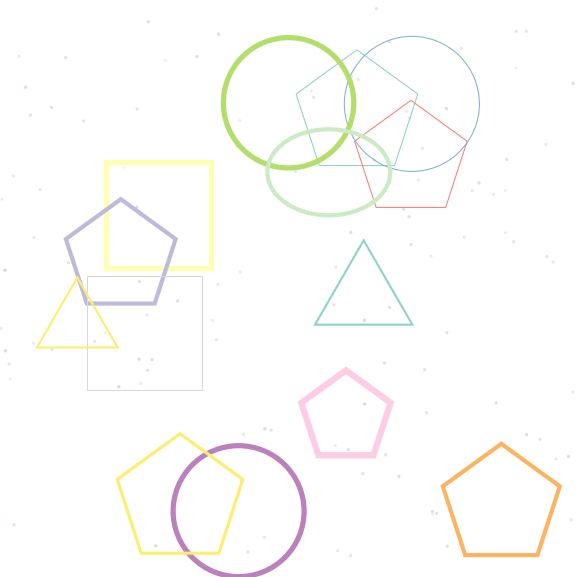[{"shape": "triangle", "thickness": 1, "radius": 0.49, "center": [0.63, 0.486]}, {"shape": "pentagon", "thickness": 0.5, "radius": 0.55, "center": [0.618, 0.802]}, {"shape": "square", "thickness": 2.5, "radius": 0.46, "center": [0.275, 0.627]}, {"shape": "pentagon", "thickness": 2, "radius": 0.5, "center": [0.209, 0.554]}, {"shape": "pentagon", "thickness": 0.5, "radius": 0.51, "center": [0.711, 0.723]}, {"shape": "circle", "thickness": 0.5, "radius": 0.58, "center": [0.713, 0.819]}, {"shape": "pentagon", "thickness": 2, "radius": 0.53, "center": [0.868, 0.124]}, {"shape": "circle", "thickness": 2.5, "radius": 0.56, "center": [0.5, 0.821]}, {"shape": "pentagon", "thickness": 3, "radius": 0.41, "center": [0.599, 0.277]}, {"shape": "square", "thickness": 0.5, "radius": 0.5, "center": [0.251, 0.423]}, {"shape": "circle", "thickness": 2.5, "radius": 0.57, "center": [0.413, 0.114]}, {"shape": "oval", "thickness": 2, "radius": 0.53, "center": [0.569, 0.701]}, {"shape": "triangle", "thickness": 1, "radius": 0.4, "center": [0.134, 0.438]}, {"shape": "pentagon", "thickness": 1.5, "radius": 0.57, "center": [0.312, 0.134]}]